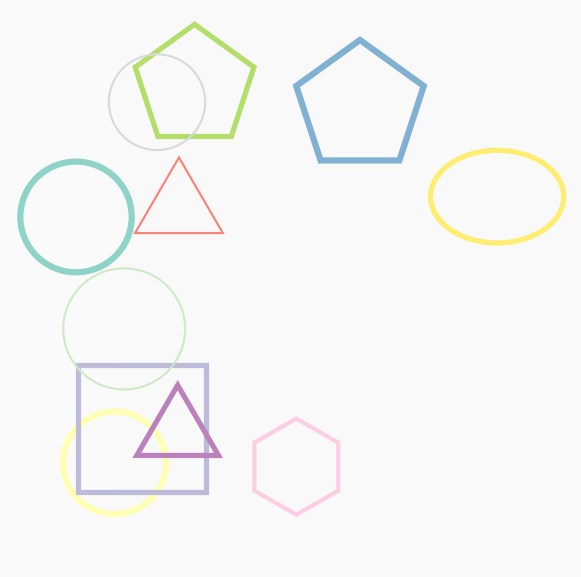[{"shape": "circle", "thickness": 3, "radius": 0.48, "center": [0.131, 0.623]}, {"shape": "circle", "thickness": 3, "radius": 0.44, "center": [0.197, 0.198]}, {"shape": "square", "thickness": 2.5, "radius": 0.55, "center": [0.245, 0.258]}, {"shape": "triangle", "thickness": 1, "radius": 0.44, "center": [0.308, 0.639]}, {"shape": "pentagon", "thickness": 3, "radius": 0.58, "center": [0.619, 0.815]}, {"shape": "pentagon", "thickness": 2.5, "radius": 0.54, "center": [0.335, 0.85]}, {"shape": "hexagon", "thickness": 2, "radius": 0.42, "center": [0.51, 0.191]}, {"shape": "circle", "thickness": 1, "radius": 0.41, "center": [0.27, 0.822]}, {"shape": "triangle", "thickness": 2.5, "radius": 0.41, "center": [0.306, 0.251]}, {"shape": "circle", "thickness": 1, "radius": 0.52, "center": [0.214, 0.43]}, {"shape": "oval", "thickness": 2.5, "radius": 0.57, "center": [0.855, 0.659]}]